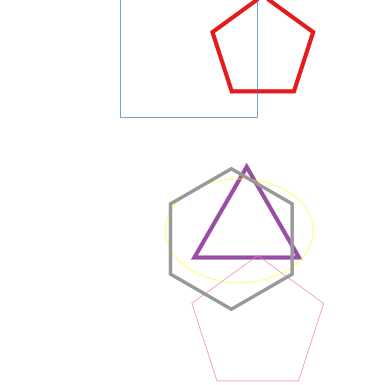[{"shape": "pentagon", "thickness": 3, "radius": 0.69, "center": [0.683, 0.874]}, {"shape": "square", "thickness": 0.5, "radius": 0.89, "center": [0.49, 0.875]}, {"shape": "triangle", "thickness": 3, "radius": 0.78, "center": [0.641, 0.41]}, {"shape": "oval", "thickness": 0.5, "radius": 0.96, "center": [0.621, 0.401]}, {"shape": "pentagon", "thickness": 0.5, "radius": 0.9, "center": [0.669, 0.156]}, {"shape": "hexagon", "thickness": 2.5, "radius": 0.91, "center": [0.601, 0.379]}]